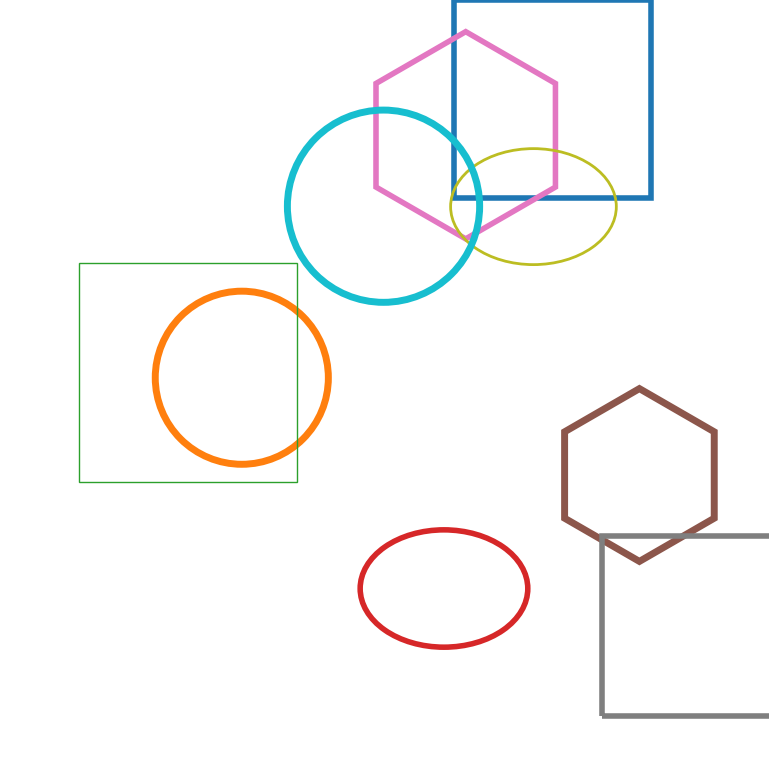[{"shape": "square", "thickness": 2, "radius": 0.64, "center": [0.717, 0.872]}, {"shape": "circle", "thickness": 2.5, "radius": 0.56, "center": [0.314, 0.509]}, {"shape": "square", "thickness": 0.5, "radius": 0.71, "center": [0.244, 0.516]}, {"shape": "oval", "thickness": 2, "radius": 0.54, "center": [0.577, 0.236]}, {"shape": "hexagon", "thickness": 2.5, "radius": 0.56, "center": [0.83, 0.383]}, {"shape": "hexagon", "thickness": 2, "radius": 0.67, "center": [0.605, 0.824]}, {"shape": "square", "thickness": 2, "radius": 0.59, "center": [0.899, 0.187]}, {"shape": "oval", "thickness": 1, "radius": 0.54, "center": [0.693, 0.732]}, {"shape": "circle", "thickness": 2.5, "radius": 0.62, "center": [0.498, 0.732]}]